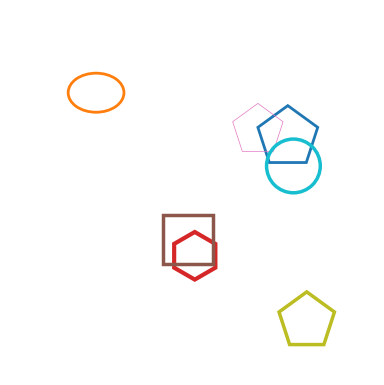[{"shape": "pentagon", "thickness": 2, "radius": 0.41, "center": [0.748, 0.644]}, {"shape": "oval", "thickness": 2, "radius": 0.36, "center": [0.25, 0.759]}, {"shape": "hexagon", "thickness": 3, "radius": 0.31, "center": [0.506, 0.336]}, {"shape": "square", "thickness": 2.5, "radius": 0.32, "center": [0.489, 0.378]}, {"shape": "pentagon", "thickness": 0.5, "radius": 0.34, "center": [0.67, 0.663]}, {"shape": "pentagon", "thickness": 2.5, "radius": 0.38, "center": [0.797, 0.166]}, {"shape": "circle", "thickness": 2.5, "radius": 0.35, "center": [0.762, 0.569]}]